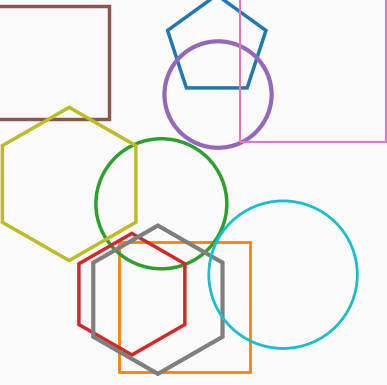[{"shape": "pentagon", "thickness": 2.5, "radius": 0.67, "center": [0.559, 0.88]}, {"shape": "square", "thickness": 2, "radius": 0.84, "center": [0.476, 0.204]}, {"shape": "circle", "thickness": 2.5, "radius": 0.84, "center": [0.416, 0.471]}, {"shape": "hexagon", "thickness": 2.5, "radius": 0.79, "center": [0.34, 0.236]}, {"shape": "circle", "thickness": 3, "radius": 0.69, "center": [0.563, 0.754]}, {"shape": "square", "thickness": 2.5, "radius": 0.73, "center": [0.136, 0.837]}, {"shape": "square", "thickness": 1.5, "radius": 0.94, "center": [0.808, 0.819]}, {"shape": "hexagon", "thickness": 3, "radius": 0.96, "center": [0.408, 0.222]}, {"shape": "hexagon", "thickness": 2.5, "radius": 0.99, "center": [0.178, 0.522]}, {"shape": "circle", "thickness": 2, "radius": 0.96, "center": [0.73, 0.287]}]